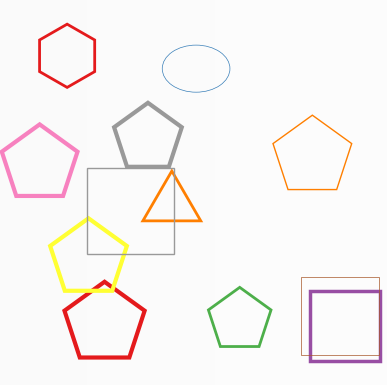[{"shape": "pentagon", "thickness": 3, "radius": 0.54, "center": [0.27, 0.159]}, {"shape": "hexagon", "thickness": 2, "radius": 0.41, "center": [0.173, 0.855]}, {"shape": "oval", "thickness": 0.5, "radius": 0.44, "center": [0.506, 0.822]}, {"shape": "pentagon", "thickness": 2, "radius": 0.42, "center": [0.619, 0.169]}, {"shape": "square", "thickness": 2.5, "radius": 0.45, "center": [0.891, 0.153]}, {"shape": "triangle", "thickness": 2, "radius": 0.43, "center": [0.443, 0.469]}, {"shape": "pentagon", "thickness": 1, "radius": 0.53, "center": [0.806, 0.594]}, {"shape": "pentagon", "thickness": 3, "radius": 0.52, "center": [0.228, 0.329]}, {"shape": "square", "thickness": 0.5, "radius": 0.5, "center": [0.877, 0.179]}, {"shape": "pentagon", "thickness": 3, "radius": 0.51, "center": [0.102, 0.574]}, {"shape": "square", "thickness": 1, "radius": 0.56, "center": [0.337, 0.453]}, {"shape": "pentagon", "thickness": 3, "radius": 0.46, "center": [0.382, 0.641]}]